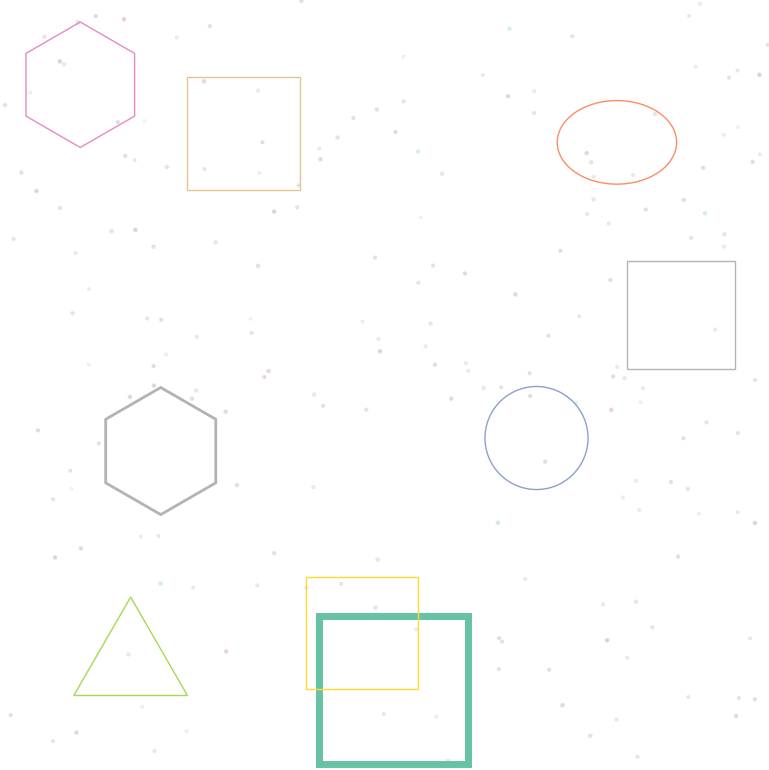[{"shape": "square", "thickness": 2.5, "radius": 0.48, "center": [0.511, 0.104]}, {"shape": "oval", "thickness": 0.5, "radius": 0.39, "center": [0.801, 0.815]}, {"shape": "circle", "thickness": 0.5, "radius": 0.33, "center": [0.697, 0.431]}, {"shape": "hexagon", "thickness": 0.5, "radius": 0.41, "center": [0.104, 0.89]}, {"shape": "triangle", "thickness": 0.5, "radius": 0.43, "center": [0.17, 0.139]}, {"shape": "square", "thickness": 0.5, "radius": 0.36, "center": [0.47, 0.178]}, {"shape": "square", "thickness": 0.5, "radius": 0.37, "center": [0.316, 0.826]}, {"shape": "hexagon", "thickness": 1, "radius": 0.41, "center": [0.209, 0.414]}, {"shape": "square", "thickness": 0.5, "radius": 0.35, "center": [0.884, 0.591]}]